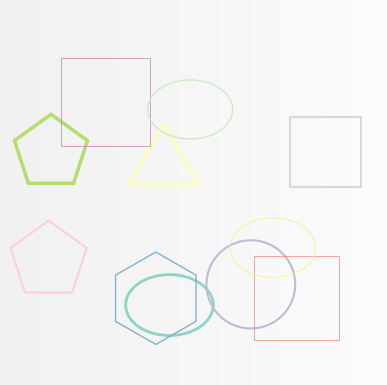[{"shape": "oval", "thickness": 2, "radius": 0.56, "center": [0.437, 0.208]}, {"shape": "triangle", "thickness": 2, "radius": 0.52, "center": [0.422, 0.573]}, {"shape": "circle", "thickness": 1.5, "radius": 0.57, "center": [0.647, 0.261]}, {"shape": "square", "thickness": 0.5, "radius": 0.55, "center": [0.766, 0.226]}, {"shape": "hexagon", "thickness": 1, "radius": 0.6, "center": [0.402, 0.225]}, {"shape": "pentagon", "thickness": 2.5, "radius": 0.5, "center": [0.131, 0.604]}, {"shape": "pentagon", "thickness": 1.5, "radius": 0.52, "center": [0.125, 0.324]}, {"shape": "square", "thickness": 1.5, "radius": 0.46, "center": [0.84, 0.606]}, {"shape": "square", "thickness": 0.5, "radius": 0.57, "center": [0.272, 0.734]}, {"shape": "oval", "thickness": 1, "radius": 0.55, "center": [0.491, 0.716]}, {"shape": "oval", "thickness": 0.5, "radius": 0.55, "center": [0.704, 0.357]}]